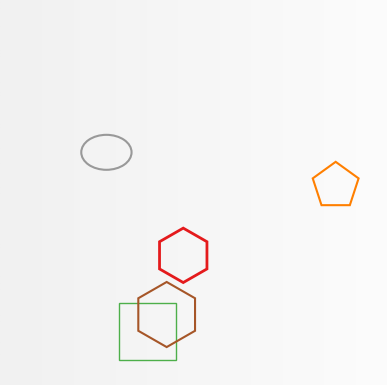[{"shape": "hexagon", "thickness": 2, "radius": 0.35, "center": [0.473, 0.337]}, {"shape": "square", "thickness": 1, "radius": 0.36, "center": [0.381, 0.139]}, {"shape": "pentagon", "thickness": 1.5, "radius": 0.31, "center": [0.866, 0.517]}, {"shape": "hexagon", "thickness": 1.5, "radius": 0.42, "center": [0.43, 0.183]}, {"shape": "oval", "thickness": 1.5, "radius": 0.32, "center": [0.275, 0.604]}]